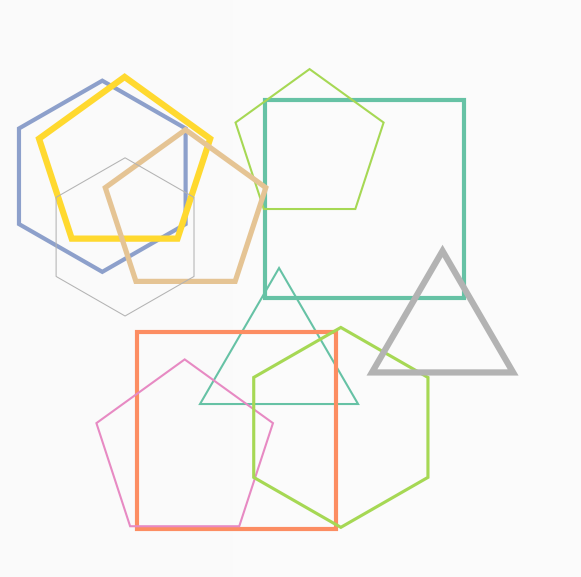[{"shape": "square", "thickness": 2, "radius": 0.86, "center": [0.627, 0.655]}, {"shape": "triangle", "thickness": 1, "radius": 0.78, "center": [0.48, 0.378]}, {"shape": "square", "thickness": 2, "radius": 0.86, "center": [0.406, 0.253]}, {"shape": "hexagon", "thickness": 2, "radius": 0.83, "center": [0.176, 0.694]}, {"shape": "pentagon", "thickness": 1, "radius": 0.8, "center": [0.318, 0.217]}, {"shape": "pentagon", "thickness": 1, "radius": 0.67, "center": [0.533, 0.746]}, {"shape": "hexagon", "thickness": 1.5, "radius": 0.87, "center": [0.586, 0.259]}, {"shape": "pentagon", "thickness": 3, "radius": 0.77, "center": [0.214, 0.711]}, {"shape": "pentagon", "thickness": 2.5, "radius": 0.73, "center": [0.319, 0.629]}, {"shape": "triangle", "thickness": 3, "radius": 0.7, "center": [0.761, 0.424]}, {"shape": "hexagon", "thickness": 0.5, "radius": 0.68, "center": [0.215, 0.589]}]